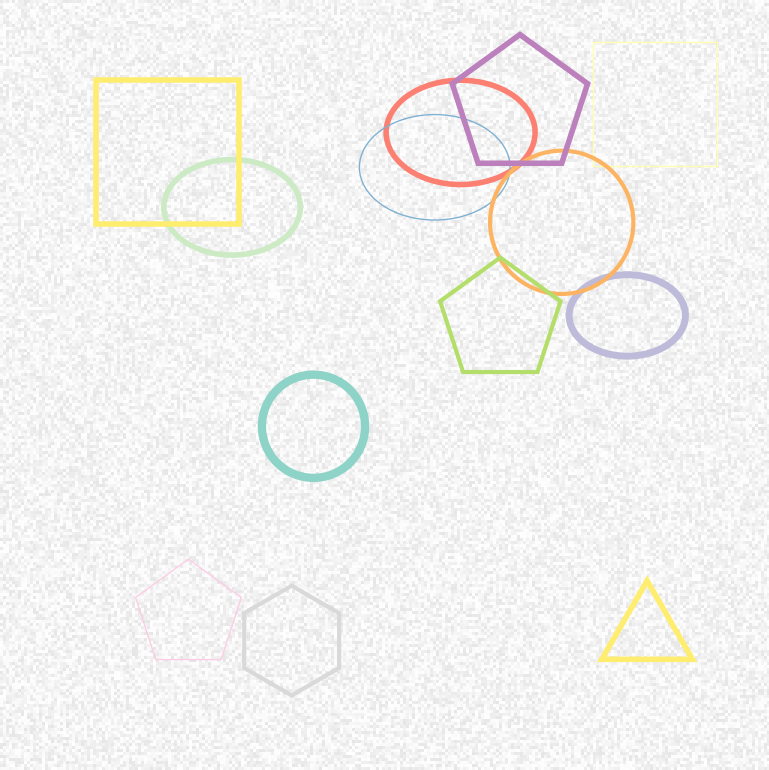[{"shape": "circle", "thickness": 3, "radius": 0.33, "center": [0.407, 0.446]}, {"shape": "square", "thickness": 0.5, "radius": 0.4, "center": [0.851, 0.865]}, {"shape": "oval", "thickness": 2.5, "radius": 0.38, "center": [0.815, 0.59]}, {"shape": "oval", "thickness": 2, "radius": 0.48, "center": [0.598, 0.828]}, {"shape": "oval", "thickness": 0.5, "radius": 0.49, "center": [0.565, 0.783]}, {"shape": "circle", "thickness": 1.5, "radius": 0.47, "center": [0.729, 0.711]}, {"shape": "pentagon", "thickness": 1.5, "radius": 0.41, "center": [0.65, 0.583]}, {"shape": "pentagon", "thickness": 0.5, "radius": 0.36, "center": [0.245, 0.202]}, {"shape": "hexagon", "thickness": 1.5, "radius": 0.36, "center": [0.379, 0.168]}, {"shape": "pentagon", "thickness": 2, "radius": 0.46, "center": [0.675, 0.863]}, {"shape": "oval", "thickness": 2, "radius": 0.44, "center": [0.301, 0.731]}, {"shape": "triangle", "thickness": 2, "radius": 0.34, "center": [0.84, 0.178]}, {"shape": "square", "thickness": 2, "radius": 0.47, "center": [0.218, 0.803]}]